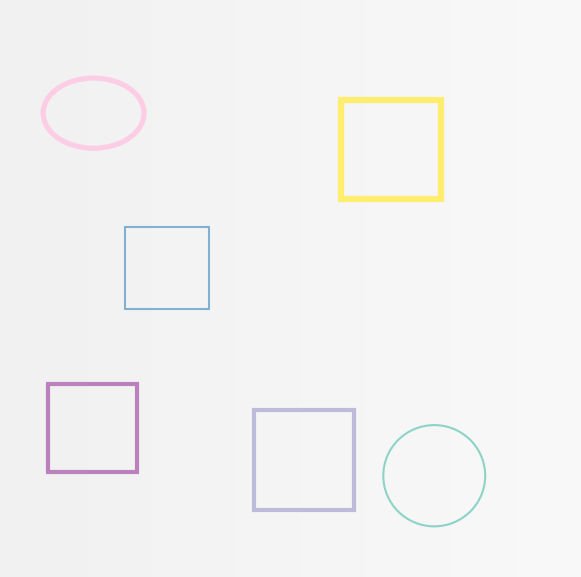[{"shape": "circle", "thickness": 1, "radius": 0.44, "center": [0.747, 0.175]}, {"shape": "square", "thickness": 2, "radius": 0.43, "center": [0.524, 0.203]}, {"shape": "square", "thickness": 1, "radius": 0.36, "center": [0.287, 0.535]}, {"shape": "oval", "thickness": 2.5, "radius": 0.43, "center": [0.161, 0.803]}, {"shape": "square", "thickness": 2, "radius": 0.38, "center": [0.159, 0.258]}, {"shape": "square", "thickness": 3, "radius": 0.43, "center": [0.672, 0.74]}]